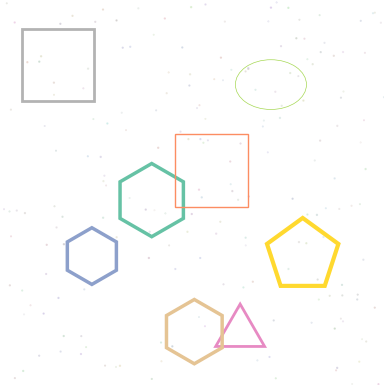[{"shape": "hexagon", "thickness": 2.5, "radius": 0.48, "center": [0.394, 0.48]}, {"shape": "square", "thickness": 1, "radius": 0.47, "center": [0.548, 0.558]}, {"shape": "hexagon", "thickness": 2.5, "radius": 0.37, "center": [0.239, 0.335]}, {"shape": "triangle", "thickness": 2, "radius": 0.37, "center": [0.624, 0.137]}, {"shape": "oval", "thickness": 0.5, "radius": 0.46, "center": [0.704, 0.78]}, {"shape": "pentagon", "thickness": 3, "radius": 0.49, "center": [0.786, 0.336]}, {"shape": "hexagon", "thickness": 2.5, "radius": 0.42, "center": [0.505, 0.139]}, {"shape": "square", "thickness": 2, "radius": 0.47, "center": [0.15, 0.831]}]